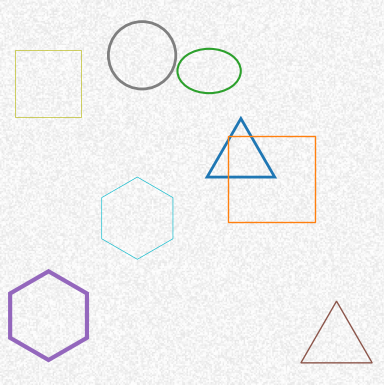[{"shape": "triangle", "thickness": 2, "radius": 0.51, "center": [0.626, 0.591]}, {"shape": "square", "thickness": 1, "radius": 0.56, "center": [0.705, 0.535]}, {"shape": "oval", "thickness": 1.5, "radius": 0.41, "center": [0.543, 0.816]}, {"shape": "hexagon", "thickness": 3, "radius": 0.58, "center": [0.126, 0.18]}, {"shape": "triangle", "thickness": 1, "radius": 0.53, "center": [0.874, 0.111]}, {"shape": "circle", "thickness": 2, "radius": 0.44, "center": [0.369, 0.856]}, {"shape": "square", "thickness": 0.5, "radius": 0.43, "center": [0.125, 0.783]}, {"shape": "hexagon", "thickness": 0.5, "radius": 0.53, "center": [0.357, 0.433]}]